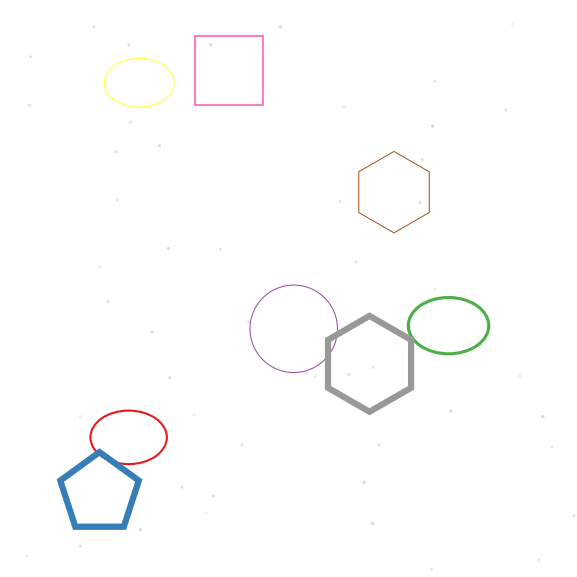[{"shape": "oval", "thickness": 1, "radius": 0.33, "center": [0.223, 0.242]}, {"shape": "pentagon", "thickness": 3, "radius": 0.36, "center": [0.172, 0.145]}, {"shape": "oval", "thickness": 1.5, "radius": 0.35, "center": [0.777, 0.435]}, {"shape": "circle", "thickness": 0.5, "radius": 0.38, "center": [0.509, 0.43]}, {"shape": "oval", "thickness": 0.5, "radius": 0.3, "center": [0.241, 0.856]}, {"shape": "hexagon", "thickness": 0.5, "radius": 0.35, "center": [0.682, 0.666]}, {"shape": "square", "thickness": 1, "radius": 0.3, "center": [0.397, 0.878]}, {"shape": "hexagon", "thickness": 3, "radius": 0.42, "center": [0.64, 0.369]}]